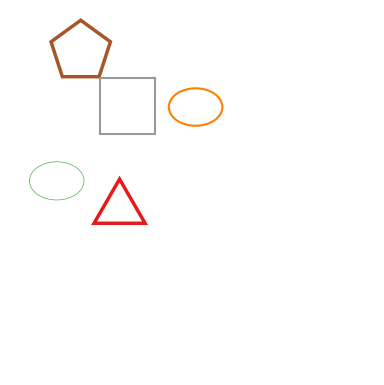[{"shape": "triangle", "thickness": 2.5, "radius": 0.38, "center": [0.311, 0.458]}, {"shape": "oval", "thickness": 0.5, "radius": 0.35, "center": [0.147, 0.53]}, {"shape": "oval", "thickness": 1.5, "radius": 0.35, "center": [0.508, 0.722]}, {"shape": "pentagon", "thickness": 2.5, "radius": 0.41, "center": [0.21, 0.866]}, {"shape": "square", "thickness": 1.5, "radius": 0.36, "center": [0.332, 0.725]}]